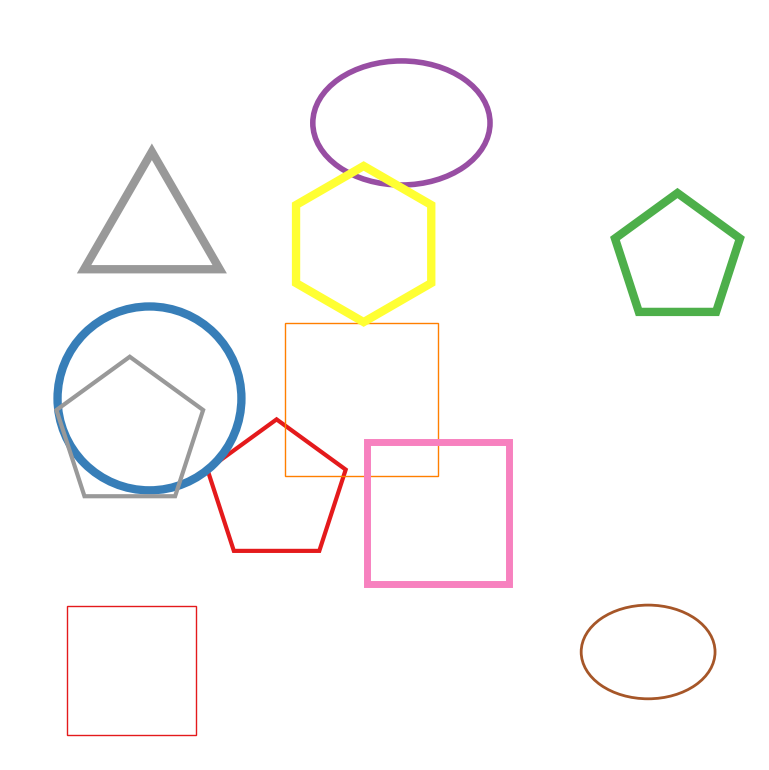[{"shape": "square", "thickness": 0.5, "radius": 0.42, "center": [0.171, 0.129]}, {"shape": "pentagon", "thickness": 1.5, "radius": 0.47, "center": [0.359, 0.361]}, {"shape": "circle", "thickness": 3, "radius": 0.6, "center": [0.194, 0.483]}, {"shape": "pentagon", "thickness": 3, "radius": 0.43, "center": [0.88, 0.664]}, {"shape": "oval", "thickness": 2, "radius": 0.58, "center": [0.521, 0.84]}, {"shape": "square", "thickness": 0.5, "radius": 0.5, "center": [0.47, 0.481]}, {"shape": "hexagon", "thickness": 3, "radius": 0.51, "center": [0.472, 0.683]}, {"shape": "oval", "thickness": 1, "radius": 0.43, "center": [0.842, 0.153]}, {"shape": "square", "thickness": 2.5, "radius": 0.46, "center": [0.569, 0.333]}, {"shape": "pentagon", "thickness": 1.5, "radius": 0.5, "center": [0.169, 0.437]}, {"shape": "triangle", "thickness": 3, "radius": 0.51, "center": [0.197, 0.701]}]